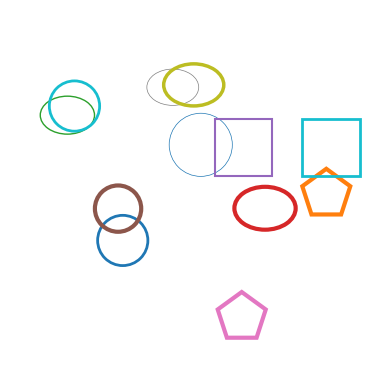[{"shape": "circle", "thickness": 2, "radius": 0.33, "center": [0.319, 0.375]}, {"shape": "circle", "thickness": 0.5, "radius": 0.41, "center": [0.521, 0.624]}, {"shape": "pentagon", "thickness": 3, "radius": 0.33, "center": [0.848, 0.496]}, {"shape": "oval", "thickness": 1, "radius": 0.35, "center": [0.175, 0.701]}, {"shape": "oval", "thickness": 3, "radius": 0.4, "center": [0.688, 0.459]}, {"shape": "square", "thickness": 1.5, "radius": 0.37, "center": [0.633, 0.618]}, {"shape": "circle", "thickness": 3, "radius": 0.3, "center": [0.307, 0.458]}, {"shape": "pentagon", "thickness": 3, "radius": 0.33, "center": [0.628, 0.176]}, {"shape": "oval", "thickness": 0.5, "radius": 0.34, "center": [0.449, 0.773]}, {"shape": "oval", "thickness": 2.5, "radius": 0.39, "center": [0.503, 0.779]}, {"shape": "circle", "thickness": 2, "radius": 0.33, "center": [0.193, 0.725]}, {"shape": "square", "thickness": 2, "radius": 0.37, "center": [0.859, 0.617]}]